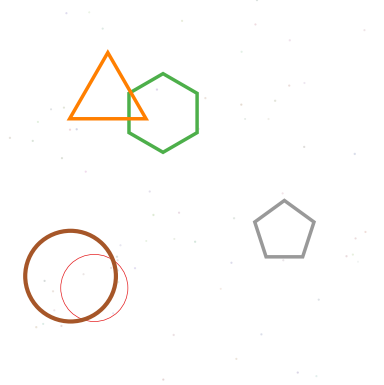[{"shape": "circle", "thickness": 0.5, "radius": 0.44, "center": [0.245, 0.252]}, {"shape": "hexagon", "thickness": 2.5, "radius": 0.51, "center": [0.423, 0.707]}, {"shape": "triangle", "thickness": 2.5, "radius": 0.57, "center": [0.28, 0.749]}, {"shape": "circle", "thickness": 3, "radius": 0.59, "center": [0.183, 0.283]}, {"shape": "pentagon", "thickness": 2.5, "radius": 0.4, "center": [0.739, 0.398]}]